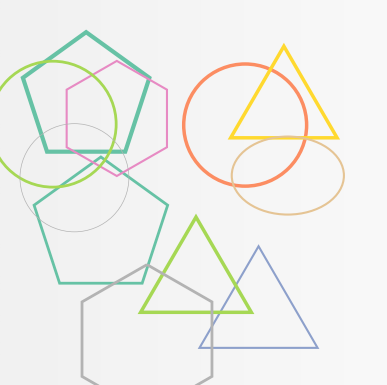[{"shape": "pentagon", "thickness": 3, "radius": 0.86, "center": [0.222, 0.745]}, {"shape": "pentagon", "thickness": 2, "radius": 0.91, "center": [0.26, 0.411]}, {"shape": "circle", "thickness": 2.5, "radius": 0.79, "center": [0.633, 0.675]}, {"shape": "triangle", "thickness": 1.5, "radius": 0.88, "center": [0.667, 0.184]}, {"shape": "hexagon", "thickness": 1.5, "radius": 0.75, "center": [0.301, 0.692]}, {"shape": "circle", "thickness": 2, "radius": 0.82, "center": [0.136, 0.677]}, {"shape": "triangle", "thickness": 2.5, "radius": 0.82, "center": [0.506, 0.271]}, {"shape": "triangle", "thickness": 2.5, "radius": 0.79, "center": [0.733, 0.721]}, {"shape": "oval", "thickness": 1.5, "radius": 0.72, "center": [0.743, 0.544]}, {"shape": "circle", "thickness": 0.5, "radius": 0.7, "center": [0.192, 0.538]}, {"shape": "hexagon", "thickness": 2, "radius": 0.97, "center": [0.379, 0.119]}]